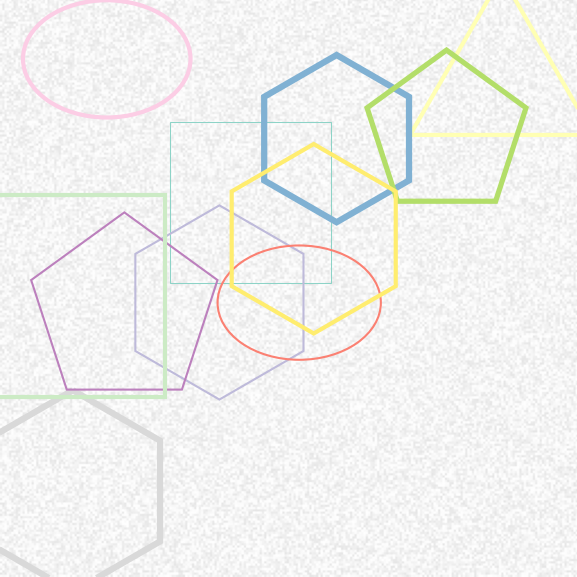[{"shape": "square", "thickness": 0.5, "radius": 0.69, "center": [0.433, 0.649]}, {"shape": "triangle", "thickness": 2, "radius": 0.92, "center": [0.869, 0.857]}, {"shape": "hexagon", "thickness": 1, "radius": 0.84, "center": [0.38, 0.475]}, {"shape": "oval", "thickness": 1, "radius": 0.71, "center": [0.518, 0.475]}, {"shape": "hexagon", "thickness": 3, "radius": 0.72, "center": [0.583, 0.759]}, {"shape": "pentagon", "thickness": 2.5, "radius": 0.72, "center": [0.773, 0.768]}, {"shape": "oval", "thickness": 2, "radius": 0.73, "center": [0.185, 0.897]}, {"shape": "hexagon", "thickness": 3, "radius": 0.87, "center": [0.126, 0.149]}, {"shape": "pentagon", "thickness": 1, "radius": 0.85, "center": [0.215, 0.462]}, {"shape": "square", "thickness": 2, "radius": 0.88, "center": [0.111, 0.486]}, {"shape": "hexagon", "thickness": 2, "radius": 0.82, "center": [0.543, 0.586]}]